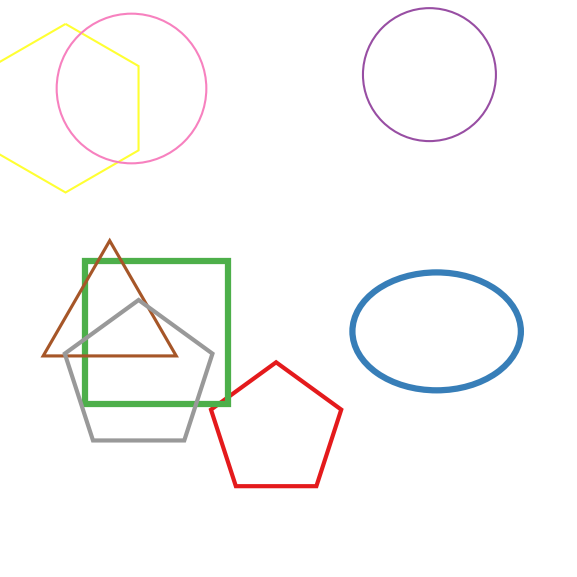[{"shape": "pentagon", "thickness": 2, "radius": 0.59, "center": [0.478, 0.253]}, {"shape": "oval", "thickness": 3, "radius": 0.73, "center": [0.756, 0.425]}, {"shape": "square", "thickness": 3, "radius": 0.62, "center": [0.271, 0.423]}, {"shape": "circle", "thickness": 1, "radius": 0.58, "center": [0.744, 0.87]}, {"shape": "hexagon", "thickness": 1, "radius": 0.73, "center": [0.114, 0.812]}, {"shape": "triangle", "thickness": 1.5, "radius": 0.67, "center": [0.19, 0.449]}, {"shape": "circle", "thickness": 1, "radius": 0.65, "center": [0.228, 0.846]}, {"shape": "pentagon", "thickness": 2, "radius": 0.67, "center": [0.24, 0.345]}]